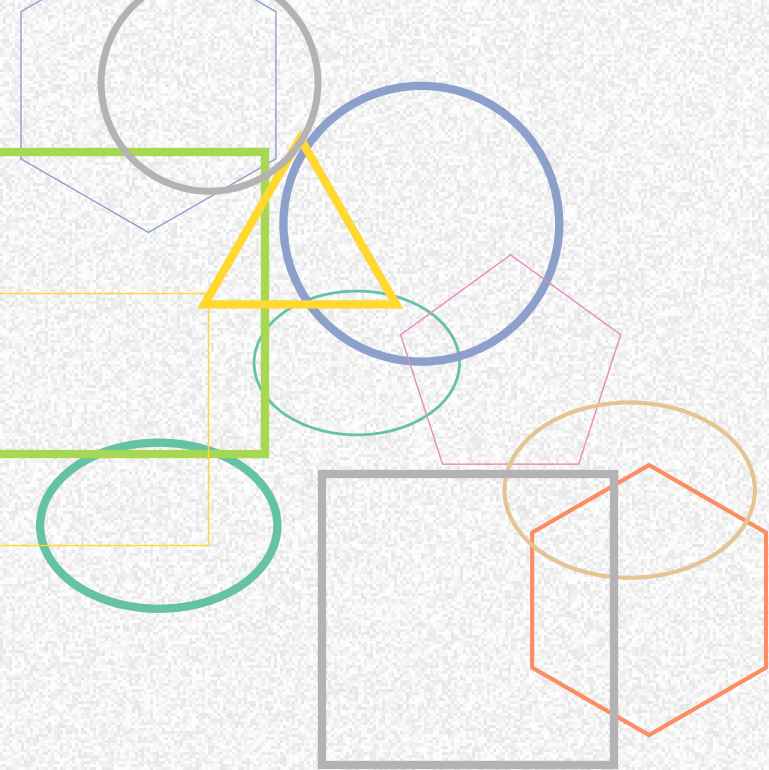[{"shape": "oval", "thickness": 3, "radius": 0.77, "center": [0.206, 0.317]}, {"shape": "oval", "thickness": 1, "radius": 0.67, "center": [0.463, 0.529]}, {"shape": "hexagon", "thickness": 1.5, "radius": 0.88, "center": [0.843, 0.221]}, {"shape": "hexagon", "thickness": 0.5, "radius": 0.96, "center": [0.193, 0.889]}, {"shape": "circle", "thickness": 3, "radius": 0.9, "center": [0.547, 0.709]}, {"shape": "pentagon", "thickness": 0.5, "radius": 0.75, "center": [0.663, 0.519]}, {"shape": "square", "thickness": 3, "radius": 0.98, "center": [0.148, 0.607]}, {"shape": "triangle", "thickness": 3, "radius": 0.72, "center": [0.39, 0.677]}, {"shape": "square", "thickness": 0.5, "radius": 0.82, "center": [0.107, 0.456]}, {"shape": "oval", "thickness": 1.5, "radius": 0.81, "center": [0.818, 0.363]}, {"shape": "square", "thickness": 3, "radius": 0.95, "center": [0.608, 0.196]}, {"shape": "circle", "thickness": 2.5, "radius": 0.7, "center": [0.272, 0.892]}]